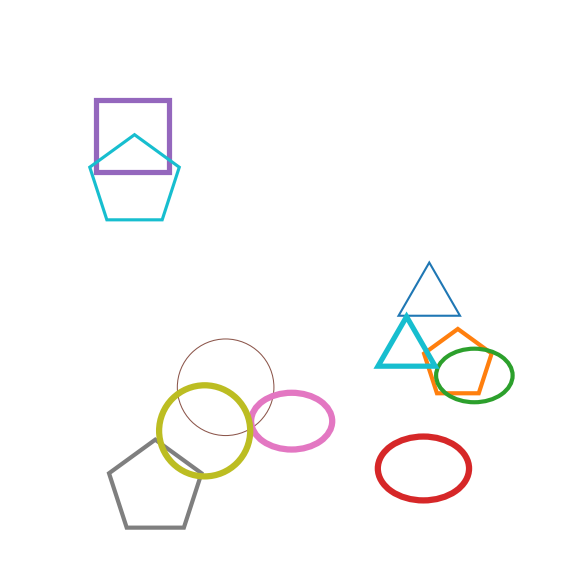[{"shape": "triangle", "thickness": 1, "radius": 0.31, "center": [0.743, 0.483]}, {"shape": "pentagon", "thickness": 2, "radius": 0.31, "center": [0.793, 0.368]}, {"shape": "oval", "thickness": 2, "radius": 0.33, "center": [0.821, 0.349]}, {"shape": "oval", "thickness": 3, "radius": 0.39, "center": [0.733, 0.188]}, {"shape": "square", "thickness": 2.5, "radius": 0.31, "center": [0.23, 0.764]}, {"shape": "circle", "thickness": 0.5, "radius": 0.42, "center": [0.391, 0.329]}, {"shape": "oval", "thickness": 3, "radius": 0.35, "center": [0.505, 0.27]}, {"shape": "pentagon", "thickness": 2, "radius": 0.42, "center": [0.269, 0.154]}, {"shape": "circle", "thickness": 3, "radius": 0.39, "center": [0.354, 0.253]}, {"shape": "pentagon", "thickness": 1.5, "radius": 0.41, "center": [0.233, 0.684]}, {"shape": "triangle", "thickness": 2.5, "radius": 0.29, "center": [0.704, 0.394]}]